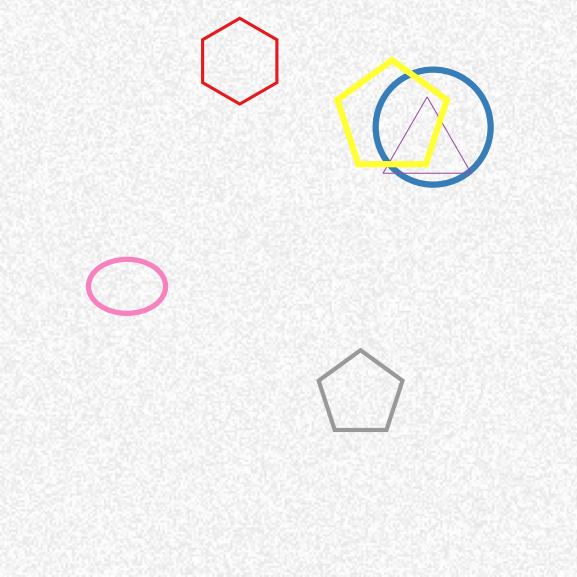[{"shape": "hexagon", "thickness": 1.5, "radius": 0.37, "center": [0.415, 0.893]}, {"shape": "circle", "thickness": 3, "radius": 0.5, "center": [0.75, 0.779]}, {"shape": "triangle", "thickness": 0.5, "radius": 0.44, "center": [0.74, 0.743]}, {"shape": "pentagon", "thickness": 3, "radius": 0.5, "center": [0.679, 0.795]}, {"shape": "oval", "thickness": 2.5, "radius": 0.33, "center": [0.22, 0.503]}, {"shape": "pentagon", "thickness": 2, "radius": 0.38, "center": [0.624, 0.316]}]